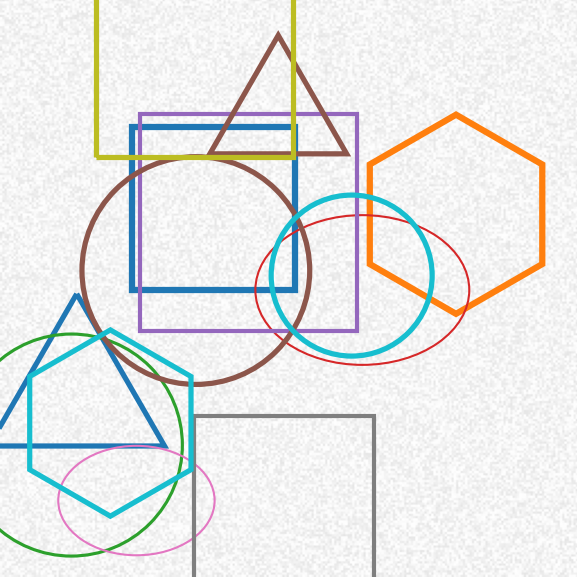[{"shape": "square", "thickness": 3, "radius": 0.71, "center": [0.37, 0.638]}, {"shape": "triangle", "thickness": 2.5, "radius": 0.88, "center": [0.133, 0.315]}, {"shape": "hexagon", "thickness": 3, "radius": 0.86, "center": [0.79, 0.628]}, {"shape": "circle", "thickness": 1.5, "radius": 0.96, "center": [0.124, 0.228]}, {"shape": "oval", "thickness": 1, "radius": 0.93, "center": [0.627, 0.497]}, {"shape": "square", "thickness": 2, "radius": 0.94, "center": [0.429, 0.613]}, {"shape": "triangle", "thickness": 2.5, "radius": 0.68, "center": [0.482, 0.801]}, {"shape": "circle", "thickness": 2.5, "radius": 0.99, "center": [0.339, 0.531]}, {"shape": "oval", "thickness": 1, "radius": 0.68, "center": [0.236, 0.132]}, {"shape": "square", "thickness": 2, "radius": 0.78, "center": [0.492, 0.122]}, {"shape": "square", "thickness": 2.5, "radius": 0.85, "center": [0.337, 0.899]}, {"shape": "hexagon", "thickness": 2.5, "radius": 0.81, "center": [0.191, 0.267]}, {"shape": "circle", "thickness": 2.5, "radius": 0.7, "center": [0.609, 0.522]}]